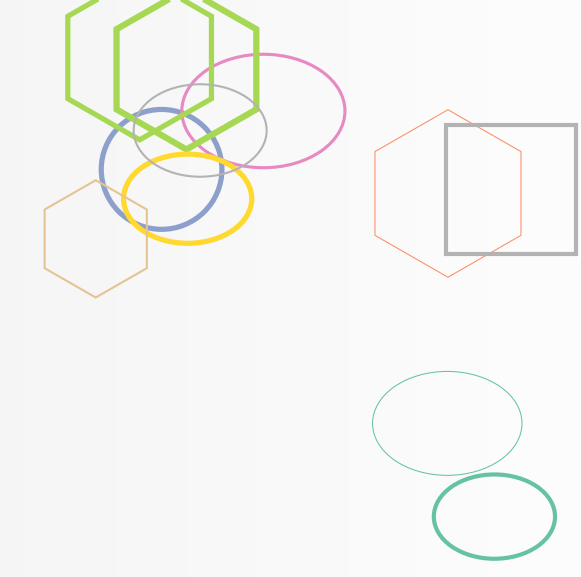[{"shape": "oval", "thickness": 0.5, "radius": 0.64, "center": [0.77, 0.266]}, {"shape": "oval", "thickness": 2, "radius": 0.52, "center": [0.851, 0.105]}, {"shape": "hexagon", "thickness": 0.5, "radius": 0.73, "center": [0.771, 0.664]}, {"shape": "circle", "thickness": 2.5, "radius": 0.52, "center": [0.278, 0.706]}, {"shape": "oval", "thickness": 1.5, "radius": 0.7, "center": [0.453, 0.807]}, {"shape": "hexagon", "thickness": 3, "radius": 0.69, "center": [0.321, 0.879]}, {"shape": "hexagon", "thickness": 2.5, "radius": 0.71, "center": [0.24, 0.9]}, {"shape": "oval", "thickness": 2.5, "radius": 0.55, "center": [0.323, 0.655]}, {"shape": "hexagon", "thickness": 1, "radius": 0.51, "center": [0.165, 0.586]}, {"shape": "square", "thickness": 2, "radius": 0.56, "center": [0.88, 0.67]}, {"shape": "oval", "thickness": 1, "radius": 0.57, "center": [0.344, 0.773]}]